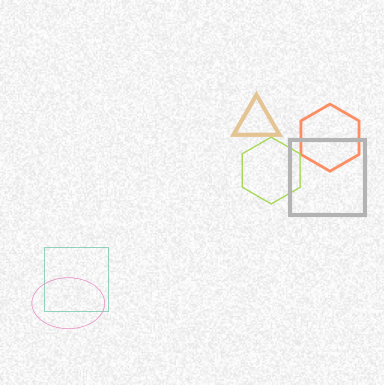[{"shape": "square", "thickness": 0.5, "radius": 0.41, "center": [0.197, 0.275]}, {"shape": "hexagon", "thickness": 2, "radius": 0.44, "center": [0.857, 0.642]}, {"shape": "oval", "thickness": 0.5, "radius": 0.47, "center": [0.177, 0.212]}, {"shape": "hexagon", "thickness": 1, "radius": 0.43, "center": [0.704, 0.557]}, {"shape": "triangle", "thickness": 3, "radius": 0.35, "center": [0.666, 0.684]}, {"shape": "square", "thickness": 3, "radius": 0.49, "center": [0.851, 0.54]}]